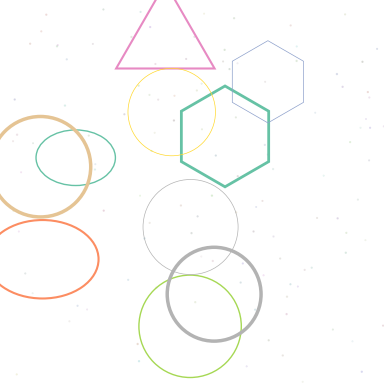[{"shape": "oval", "thickness": 1, "radius": 0.52, "center": [0.197, 0.59]}, {"shape": "hexagon", "thickness": 2, "radius": 0.65, "center": [0.584, 0.646]}, {"shape": "oval", "thickness": 1.5, "radius": 0.73, "center": [0.11, 0.327]}, {"shape": "hexagon", "thickness": 0.5, "radius": 0.53, "center": [0.696, 0.788]}, {"shape": "triangle", "thickness": 1.5, "radius": 0.74, "center": [0.429, 0.896]}, {"shape": "circle", "thickness": 1, "radius": 0.66, "center": [0.494, 0.152]}, {"shape": "circle", "thickness": 0.5, "radius": 0.57, "center": [0.446, 0.709]}, {"shape": "circle", "thickness": 2.5, "radius": 0.65, "center": [0.105, 0.567]}, {"shape": "circle", "thickness": 0.5, "radius": 0.62, "center": [0.495, 0.41]}, {"shape": "circle", "thickness": 2.5, "radius": 0.61, "center": [0.556, 0.236]}]